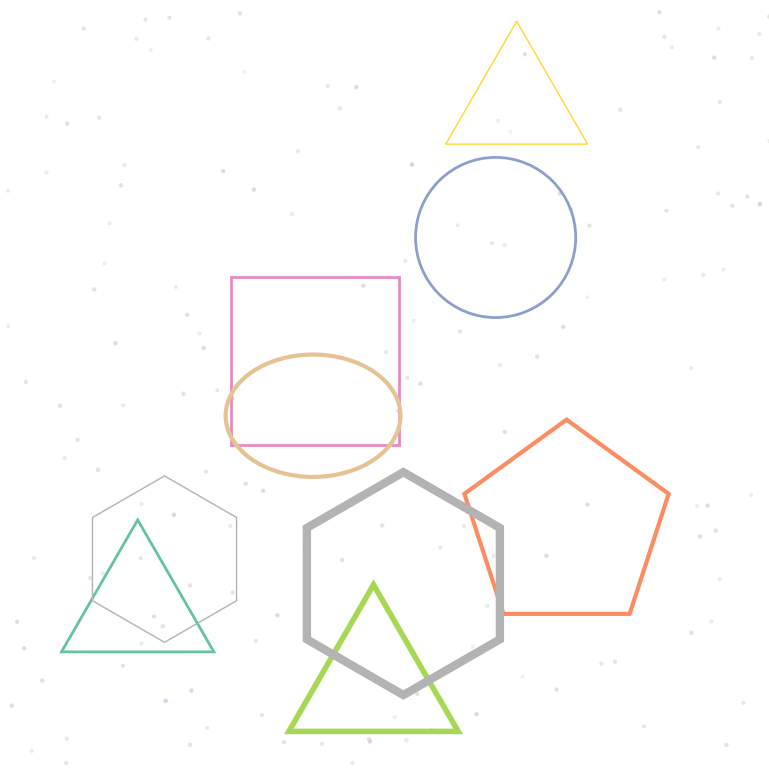[{"shape": "triangle", "thickness": 1, "radius": 0.57, "center": [0.179, 0.211]}, {"shape": "pentagon", "thickness": 1.5, "radius": 0.7, "center": [0.736, 0.316]}, {"shape": "circle", "thickness": 1, "radius": 0.52, "center": [0.644, 0.692]}, {"shape": "square", "thickness": 1, "radius": 0.55, "center": [0.409, 0.531]}, {"shape": "triangle", "thickness": 2, "radius": 0.63, "center": [0.485, 0.114]}, {"shape": "triangle", "thickness": 0.5, "radius": 0.53, "center": [0.671, 0.866]}, {"shape": "oval", "thickness": 1.5, "radius": 0.57, "center": [0.407, 0.46]}, {"shape": "hexagon", "thickness": 3, "radius": 0.72, "center": [0.524, 0.242]}, {"shape": "hexagon", "thickness": 0.5, "radius": 0.54, "center": [0.214, 0.274]}]